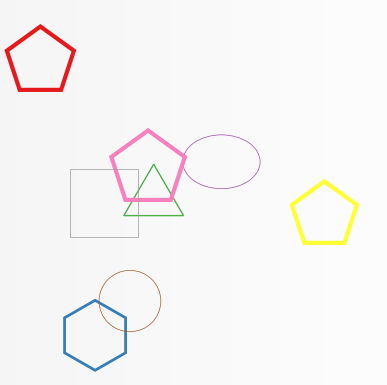[{"shape": "pentagon", "thickness": 3, "radius": 0.45, "center": [0.104, 0.84]}, {"shape": "hexagon", "thickness": 2, "radius": 0.45, "center": [0.245, 0.129]}, {"shape": "triangle", "thickness": 1, "radius": 0.44, "center": [0.397, 0.484]}, {"shape": "oval", "thickness": 0.5, "radius": 0.5, "center": [0.571, 0.58]}, {"shape": "pentagon", "thickness": 3, "radius": 0.44, "center": [0.837, 0.441]}, {"shape": "circle", "thickness": 0.5, "radius": 0.4, "center": [0.335, 0.218]}, {"shape": "pentagon", "thickness": 3, "radius": 0.5, "center": [0.382, 0.561]}, {"shape": "square", "thickness": 0.5, "radius": 0.44, "center": [0.269, 0.473]}]